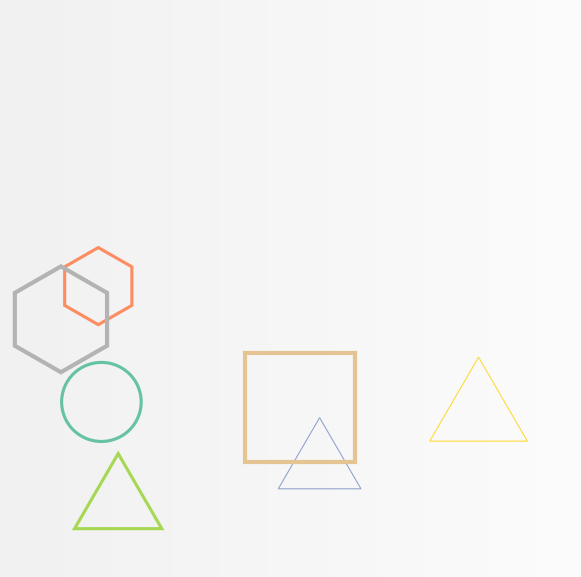[{"shape": "circle", "thickness": 1.5, "radius": 0.34, "center": [0.174, 0.303]}, {"shape": "hexagon", "thickness": 1.5, "radius": 0.33, "center": [0.169, 0.504]}, {"shape": "triangle", "thickness": 0.5, "radius": 0.41, "center": [0.55, 0.194]}, {"shape": "triangle", "thickness": 1.5, "radius": 0.43, "center": [0.203, 0.127]}, {"shape": "triangle", "thickness": 0.5, "radius": 0.48, "center": [0.823, 0.284]}, {"shape": "square", "thickness": 2, "radius": 0.47, "center": [0.517, 0.293]}, {"shape": "hexagon", "thickness": 2, "radius": 0.46, "center": [0.105, 0.446]}]